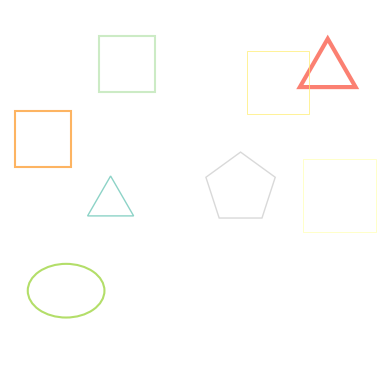[{"shape": "triangle", "thickness": 1, "radius": 0.35, "center": [0.287, 0.474]}, {"shape": "square", "thickness": 0.5, "radius": 0.47, "center": [0.882, 0.492]}, {"shape": "triangle", "thickness": 3, "radius": 0.42, "center": [0.851, 0.816]}, {"shape": "square", "thickness": 1.5, "radius": 0.37, "center": [0.112, 0.639]}, {"shape": "oval", "thickness": 1.5, "radius": 0.5, "center": [0.172, 0.245]}, {"shape": "pentagon", "thickness": 1, "radius": 0.47, "center": [0.625, 0.51]}, {"shape": "square", "thickness": 1.5, "radius": 0.37, "center": [0.33, 0.834]}, {"shape": "square", "thickness": 0.5, "radius": 0.4, "center": [0.721, 0.786]}]